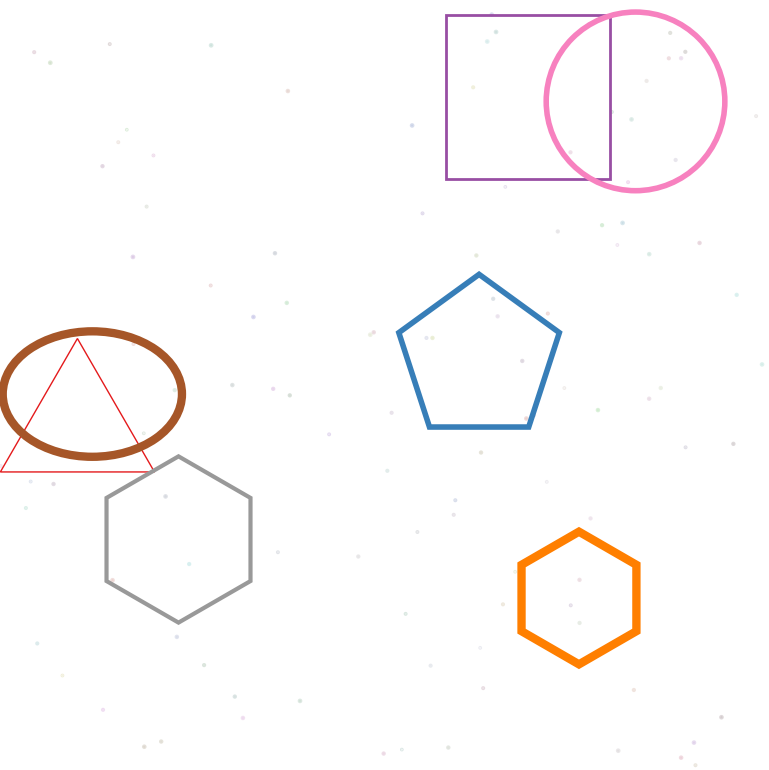[{"shape": "triangle", "thickness": 0.5, "radius": 0.58, "center": [0.101, 0.445]}, {"shape": "pentagon", "thickness": 2, "radius": 0.55, "center": [0.622, 0.534]}, {"shape": "square", "thickness": 1, "radius": 0.53, "center": [0.685, 0.874]}, {"shape": "hexagon", "thickness": 3, "radius": 0.43, "center": [0.752, 0.223]}, {"shape": "oval", "thickness": 3, "radius": 0.58, "center": [0.12, 0.488]}, {"shape": "circle", "thickness": 2, "radius": 0.58, "center": [0.825, 0.868]}, {"shape": "hexagon", "thickness": 1.5, "radius": 0.54, "center": [0.232, 0.299]}]